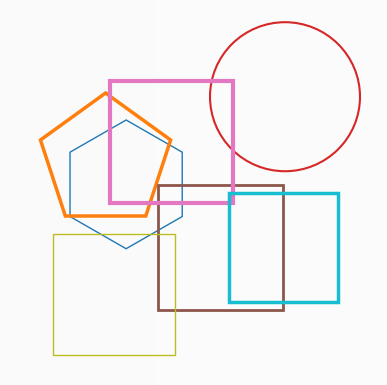[{"shape": "hexagon", "thickness": 1, "radius": 0.84, "center": [0.325, 0.521]}, {"shape": "pentagon", "thickness": 2.5, "radius": 0.88, "center": [0.272, 0.582]}, {"shape": "circle", "thickness": 1.5, "radius": 0.97, "center": [0.735, 0.749]}, {"shape": "square", "thickness": 2, "radius": 0.81, "center": [0.57, 0.357]}, {"shape": "square", "thickness": 3, "radius": 0.79, "center": [0.443, 0.631]}, {"shape": "square", "thickness": 1, "radius": 0.78, "center": [0.294, 0.234]}, {"shape": "square", "thickness": 2.5, "radius": 0.7, "center": [0.732, 0.357]}]